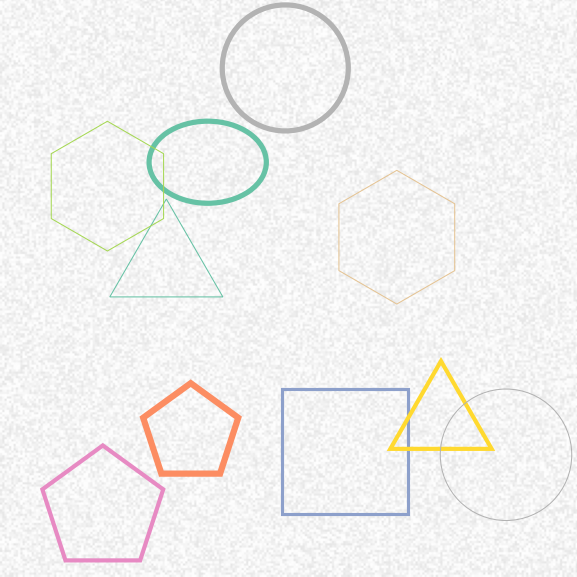[{"shape": "triangle", "thickness": 0.5, "radius": 0.57, "center": [0.288, 0.542]}, {"shape": "oval", "thickness": 2.5, "radius": 0.51, "center": [0.36, 0.718]}, {"shape": "pentagon", "thickness": 3, "radius": 0.43, "center": [0.33, 0.249]}, {"shape": "square", "thickness": 1.5, "radius": 0.54, "center": [0.597, 0.218]}, {"shape": "pentagon", "thickness": 2, "radius": 0.55, "center": [0.178, 0.118]}, {"shape": "hexagon", "thickness": 0.5, "radius": 0.56, "center": [0.186, 0.677]}, {"shape": "triangle", "thickness": 2, "radius": 0.51, "center": [0.764, 0.273]}, {"shape": "hexagon", "thickness": 0.5, "radius": 0.58, "center": [0.687, 0.588]}, {"shape": "circle", "thickness": 0.5, "radius": 0.57, "center": [0.876, 0.212]}, {"shape": "circle", "thickness": 2.5, "radius": 0.55, "center": [0.494, 0.882]}]